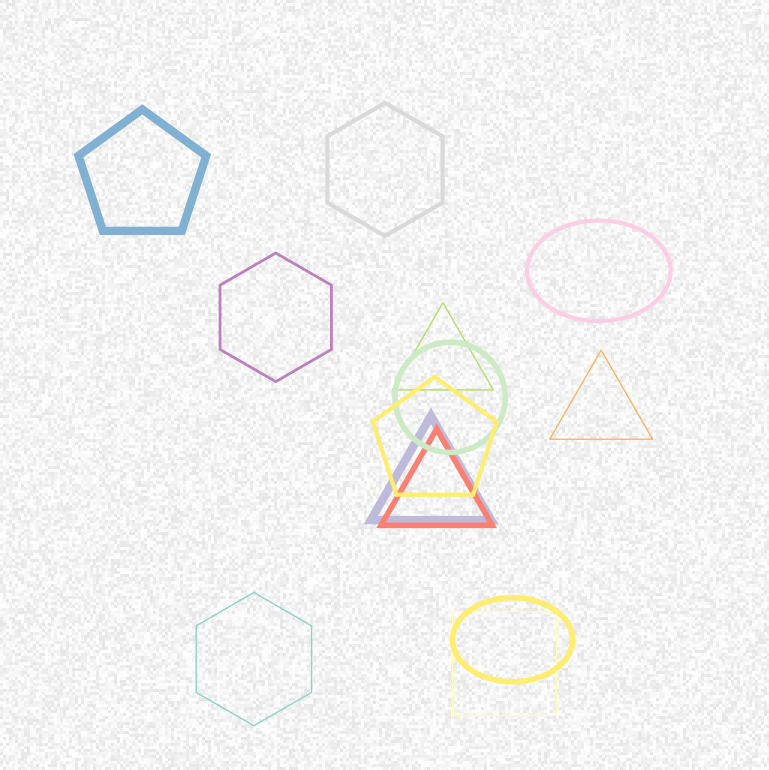[{"shape": "hexagon", "thickness": 0.5, "radius": 0.43, "center": [0.33, 0.144]}, {"shape": "square", "thickness": 0.5, "radius": 0.34, "center": [0.655, 0.139]}, {"shape": "triangle", "thickness": 3, "radius": 0.45, "center": [0.56, 0.37]}, {"shape": "triangle", "thickness": 2, "radius": 0.42, "center": [0.567, 0.359]}, {"shape": "pentagon", "thickness": 3, "radius": 0.44, "center": [0.185, 0.771]}, {"shape": "triangle", "thickness": 0.5, "radius": 0.39, "center": [0.781, 0.468]}, {"shape": "triangle", "thickness": 0.5, "radius": 0.38, "center": [0.575, 0.531]}, {"shape": "oval", "thickness": 1.5, "radius": 0.47, "center": [0.778, 0.648]}, {"shape": "hexagon", "thickness": 1.5, "radius": 0.43, "center": [0.5, 0.78]}, {"shape": "hexagon", "thickness": 1, "radius": 0.42, "center": [0.358, 0.588]}, {"shape": "circle", "thickness": 2, "radius": 0.36, "center": [0.585, 0.484]}, {"shape": "oval", "thickness": 2, "radius": 0.39, "center": [0.666, 0.169]}, {"shape": "pentagon", "thickness": 1.5, "radius": 0.42, "center": [0.565, 0.426]}]